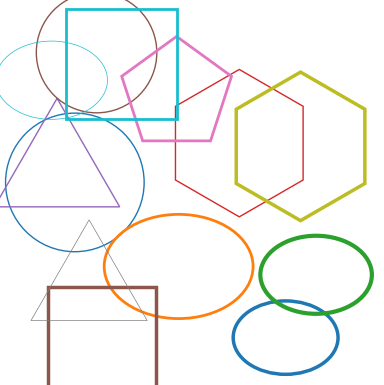[{"shape": "oval", "thickness": 2.5, "radius": 0.68, "center": [0.742, 0.123]}, {"shape": "circle", "thickness": 1, "radius": 0.9, "center": [0.194, 0.526]}, {"shape": "oval", "thickness": 2, "radius": 0.97, "center": [0.464, 0.308]}, {"shape": "oval", "thickness": 3, "radius": 0.72, "center": [0.821, 0.286]}, {"shape": "hexagon", "thickness": 1, "radius": 0.96, "center": [0.622, 0.628]}, {"shape": "triangle", "thickness": 1, "radius": 0.94, "center": [0.148, 0.557]}, {"shape": "square", "thickness": 2.5, "radius": 0.7, "center": [0.264, 0.114]}, {"shape": "circle", "thickness": 1, "radius": 0.78, "center": [0.251, 0.863]}, {"shape": "pentagon", "thickness": 2, "radius": 0.75, "center": [0.459, 0.755]}, {"shape": "triangle", "thickness": 0.5, "radius": 0.87, "center": [0.231, 0.255]}, {"shape": "hexagon", "thickness": 2.5, "radius": 0.96, "center": [0.781, 0.62]}, {"shape": "oval", "thickness": 0.5, "radius": 0.73, "center": [0.134, 0.792]}, {"shape": "square", "thickness": 2, "radius": 0.72, "center": [0.315, 0.833]}]